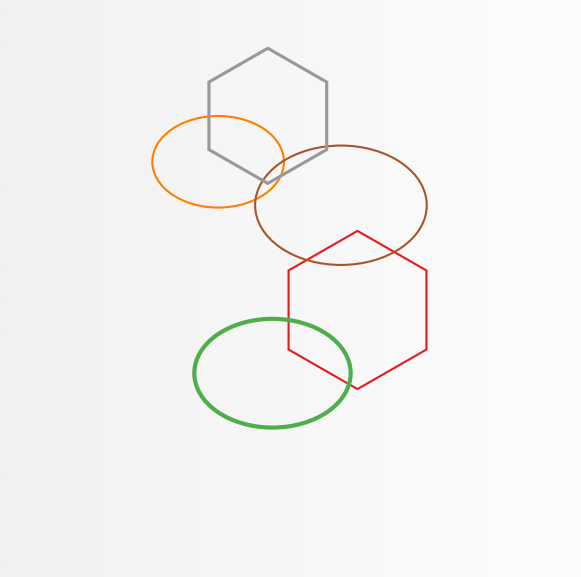[{"shape": "hexagon", "thickness": 1, "radius": 0.68, "center": [0.615, 0.462]}, {"shape": "oval", "thickness": 2, "radius": 0.67, "center": [0.469, 0.353]}, {"shape": "oval", "thickness": 1, "radius": 0.57, "center": [0.375, 0.719]}, {"shape": "oval", "thickness": 1, "radius": 0.74, "center": [0.587, 0.644]}, {"shape": "hexagon", "thickness": 1.5, "radius": 0.58, "center": [0.461, 0.799]}]